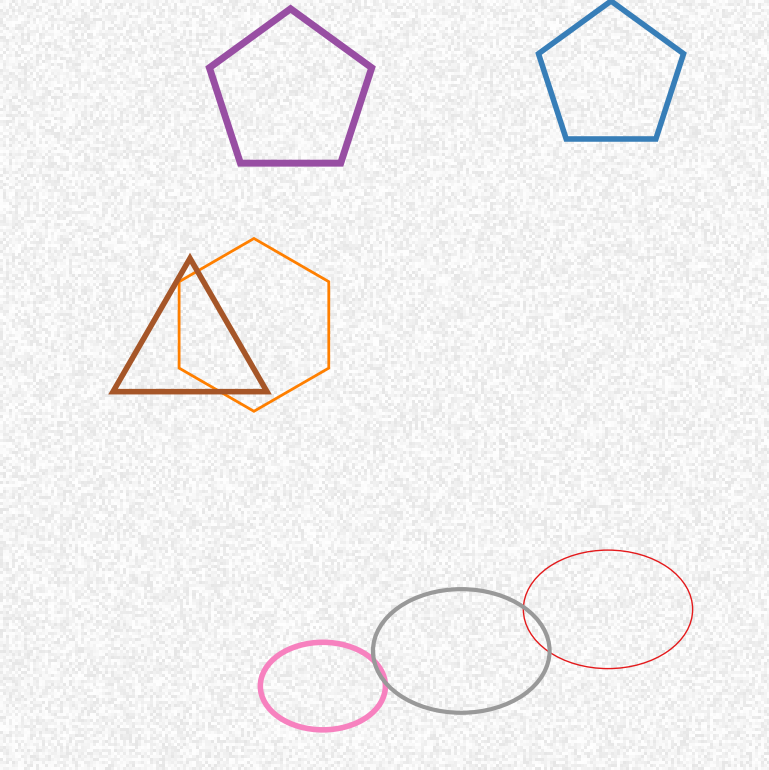[{"shape": "oval", "thickness": 0.5, "radius": 0.55, "center": [0.79, 0.209]}, {"shape": "pentagon", "thickness": 2, "radius": 0.5, "center": [0.794, 0.9]}, {"shape": "pentagon", "thickness": 2.5, "radius": 0.55, "center": [0.377, 0.878]}, {"shape": "hexagon", "thickness": 1, "radius": 0.56, "center": [0.33, 0.578]}, {"shape": "triangle", "thickness": 2, "radius": 0.58, "center": [0.247, 0.549]}, {"shape": "oval", "thickness": 2, "radius": 0.41, "center": [0.419, 0.109]}, {"shape": "oval", "thickness": 1.5, "radius": 0.57, "center": [0.599, 0.155]}]